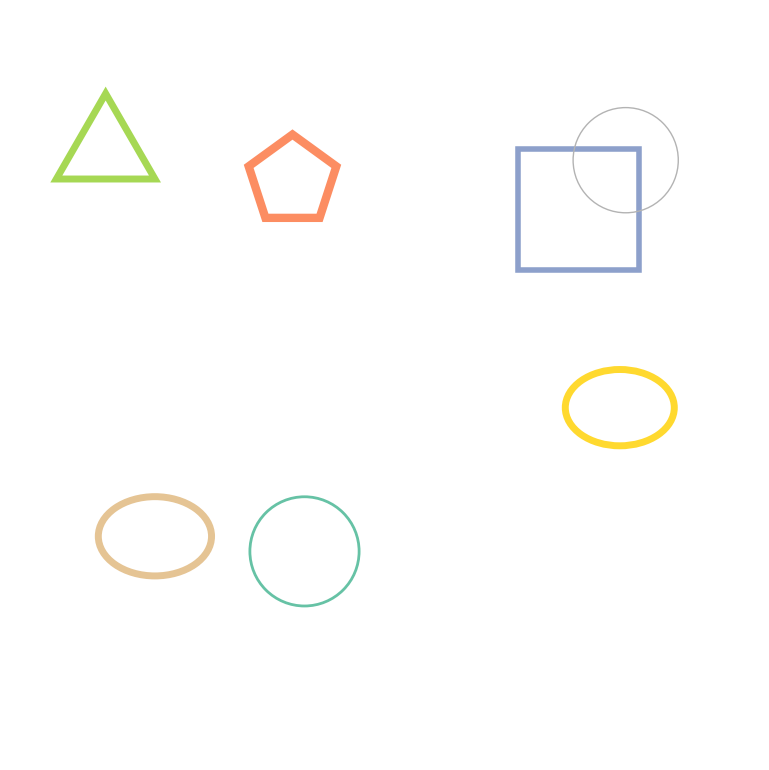[{"shape": "circle", "thickness": 1, "radius": 0.35, "center": [0.395, 0.284]}, {"shape": "pentagon", "thickness": 3, "radius": 0.3, "center": [0.38, 0.765]}, {"shape": "square", "thickness": 2, "radius": 0.39, "center": [0.751, 0.727]}, {"shape": "triangle", "thickness": 2.5, "radius": 0.37, "center": [0.137, 0.805]}, {"shape": "oval", "thickness": 2.5, "radius": 0.35, "center": [0.805, 0.471]}, {"shape": "oval", "thickness": 2.5, "radius": 0.37, "center": [0.201, 0.304]}, {"shape": "circle", "thickness": 0.5, "radius": 0.34, "center": [0.813, 0.792]}]